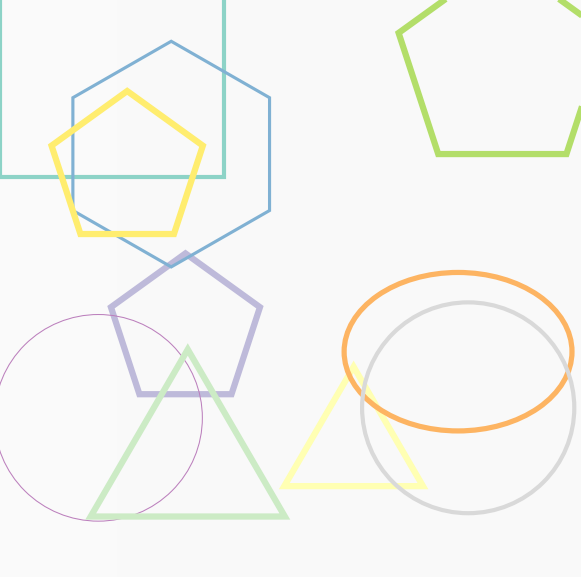[{"shape": "square", "thickness": 2, "radius": 0.96, "center": [0.193, 0.885]}, {"shape": "triangle", "thickness": 3, "radius": 0.69, "center": [0.608, 0.226]}, {"shape": "pentagon", "thickness": 3, "radius": 0.67, "center": [0.319, 0.426]}, {"shape": "hexagon", "thickness": 1.5, "radius": 0.98, "center": [0.295, 0.732]}, {"shape": "oval", "thickness": 2.5, "radius": 0.98, "center": [0.788, 0.39]}, {"shape": "pentagon", "thickness": 3, "radius": 0.94, "center": [0.864, 0.884]}, {"shape": "circle", "thickness": 2, "radius": 0.91, "center": [0.805, 0.293]}, {"shape": "circle", "thickness": 0.5, "radius": 0.89, "center": [0.169, 0.276]}, {"shape": "triangle", "thickness": 3, "radius": 0.96, "center": [0.323, 0.201]}, {"shape": "pentagon", "thickness": 3, "radius": 0.68, "center": [0.219, 0.705]}]